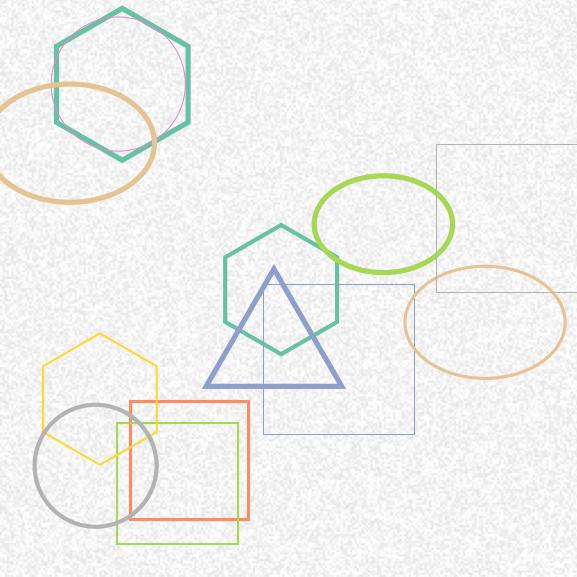[{"shape": "hexagon", "thickness": 2.5, "radius": 0.66, "center": [0.212, 0.853]}, {"shape": "hexagon", "thickness": 2, "radius": 0.56, "center": [0.487, 0.498]}, {"shape": "square", "thickness": 1.5, "radius": 0.51, "center": [0.327, 0.202]}, {"shape": "square", "thickness": 0.5, "radius": 0.65, "center": [0.587, 0.378]}, {"shape": "triangle", "thickness": 2.5, "radius": 0.68, "center": [0.474, 0.398]}, {"shape": "circle", "thickness": 0.5, "radius": 0.58, "center": [0.205, 0.854]}, {"shape": "square", "thickness": 1, "radius": 0.53, "center": [0.307, 0.162]}, {"shape": "oval", "thickness": 2.5, "radius": 0.6, "center": [0.664, 0.611]}, {"shape": "hexagon", "thickness": 1, "radius": 0.57, "center": [0.173, 0.308]}, {"shape": "oval", "thickness": 2.5, "radius": 0.73, "center": [0.121, 0.751]}, {"shape": "oval", "thickness": 1.5, "radius": 0.69, "center": [0.84, 0.441]}, {"shape": "circle", "thickness": 2, "radius": 0.53, "center": [0.166, 0.193]}, {"shape": "square", "thickness": 0.5, "radius": 0.64, "center": [0.883, 0.621]}]